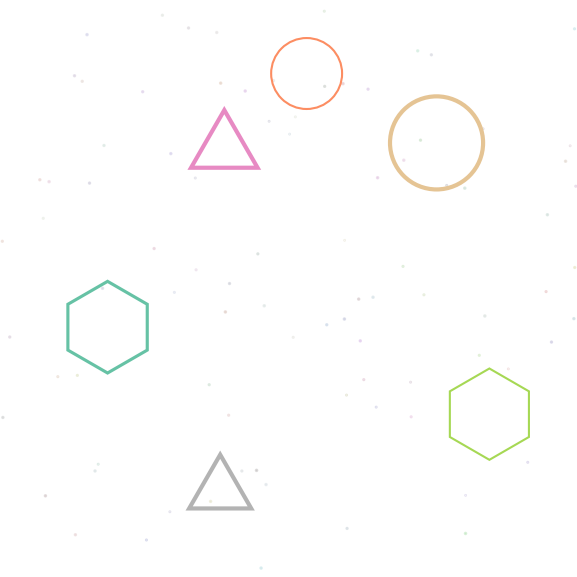[{"shape": "hexagon", "thickness": 1.5, "radius": 0.4, "center": [0.186, 0.433]}, {"shape": "circle", "thickness": 1, "radius": 0.31, "center": [0.531, 0.872]}, {"shape": "triangle", "thickness": 2, "radius": 0.33, "center": [0.388, 0.742]}, {"shape": "hexagon", "thickness": 1, "radius": 0.4, "center": [0.847, 0.282]}, {"shape": "circle", "thickness": 2, "radius": 0.4, "center": [0.756, 0.752]}, {"shape": "triangle", "thickness": 2, "radius": 0.31, "center": [0.381, 0.15]}]